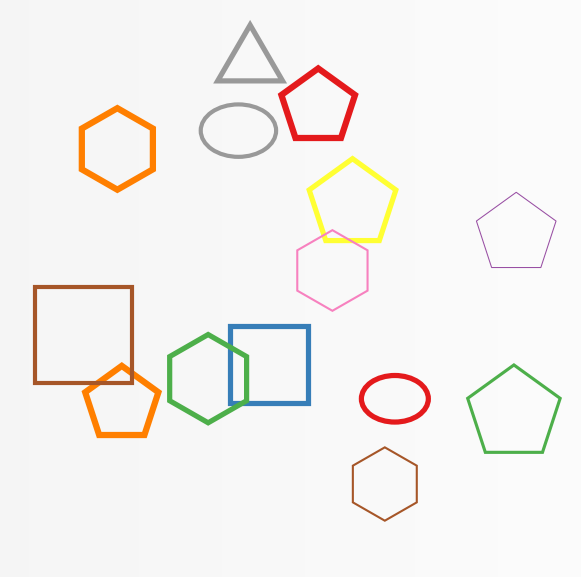[{"shape": "oval", "thickness": 2.5, "radius": 0.29, "center": [0.679, 0.309]}, {"shape": "pentagon", "thickness": 3, "radius": 0.33, "center": [0.547, 0.814]}, {"shape": "square", "thickness": 2.5, "radius": 0.33, "center": [0.463, 0.368]}, {"shape": "hexagon", "thickness": 2.5, "radius": 0.38, "center": [0.358, 0.343]}, {"shape": "pentagon", "thickness": 1.5, "radius": 0.42, "center": [0.884, 0.284]}, {"shape": "pentagon", "thickness": 0.5, "radius": 0.36, "center": [0.888, 0.594]}, {"shape": "pentagon", "thickness": 3, "radius": 0.33, "center": [0.21, 0.299]}, {"shape": "hexagon", "thickness": 3, "radius": 0.35, "center": [0.202, 0.741]}, {"shape": "pentagon", "thickness": 2.5, "radius": 0.39, "center": [0.607, 0.646]}, {"shape": "hexagon", "thickness": 1, "radius": 0.32, "center": [0.662, 0.161]}, {"shape": "square", "thickness": 2, "radius": 0.42, "center": [0.144, 0.419]}, {"shape": "hexagon", "thickness": 1, "radius": 0.35, "center": [0.572, 0.531]}, {"shape": "triangle", "thickness": 2.5, "radius": 0.32, "center": [0.43, 0.891]}, {"shape": "oval", "thickness": 2, "radius": 0.32, "center": [0.41, 0.773]}]